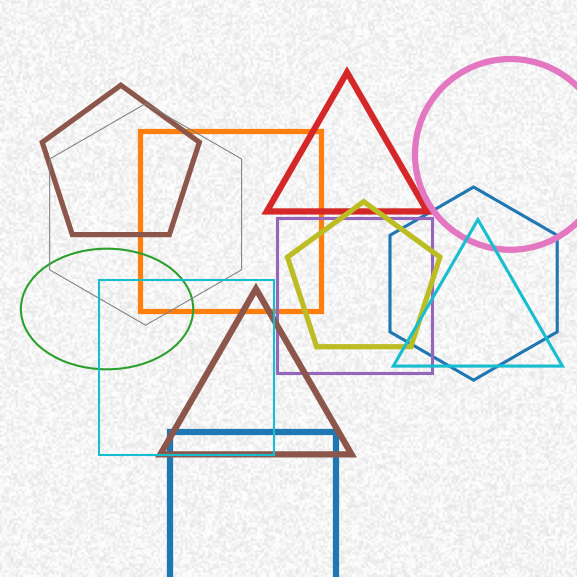[{"shape": "square", "thickness": 3, "radius": 0.72, "center": [0.438, 0.107]}, {"shape": "hexagon", "thickness": 1.5, "radius": 0.84, "center": [0.82, 0.508]}, {"shape": "square", "thickness": 2.5, "radius": 0.78, "center": [0.399, 0.616]}, {"shape": "oval", "thickness": 1, "radius": 0.75, "center": [0.185, 0.464]}, {"shape": "triangle", "thickness": 3, "radius": 0.8, "center": [0.601, 0.713]}, {"shape": "square", "thickness": 1.5, "radius": 0.67, "center": [0.614, 0.487]}, {"shape": "pentagon", "thickness": 2.5, "radius": 0.72, "center": [0.209, 0.709]}, {"shape": "triangle", "thickness": 3, "radius": 0.96, "center": [0.443, 0.308]}, {"shape": "circle", "thickness": 3, "radius": 0.83, "center": [0.884, 0.732]}, {"shape": "hexagon", "thickness": 0.5, "radius": 0.96, "center": [0.252, 0.628]}, {"shape": "pentagon", "thickness": 2.5, "radius": 0.69, "center": [0.63, 0.511]}, {"shape": "square", "thickness": 1, "radius": 0.76, "center": [0.323, 0.362]}, {"shape": "triangle", "thickness": 1.5, "radius": 0.85, "center": [0.828, 0.45]}]